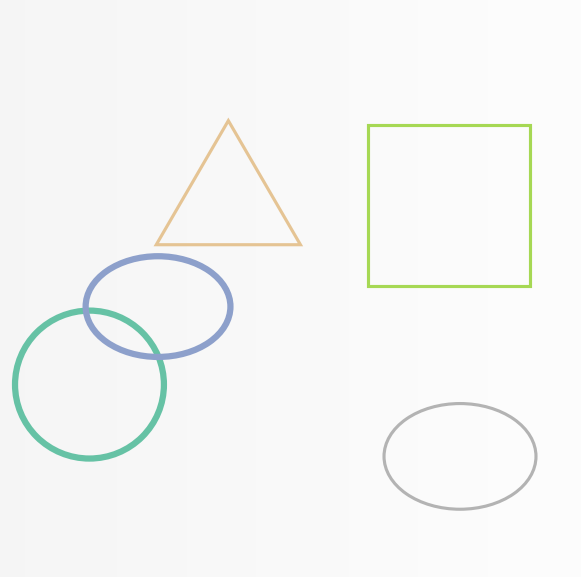[{"shape": "circle", "thickness": 3, "radius": 0.64, "center": [0.154, 0.333]}, {"shape": "oval", "thickness": 3, "radius": 0.62, "center": [0.272, 0.468]}, {"shape": "square", "thickness": 1.5, "radius": 0.7, "center": [0.773, 0.644]}, {"shape": "triangle", "thickness": 1.5, "radius": 0.72, "center": [0.393, 0.647]}, {"shape": "oval", "thickness": 1.5, "radius": 0.65, "center": [0.791, 0.209]}]